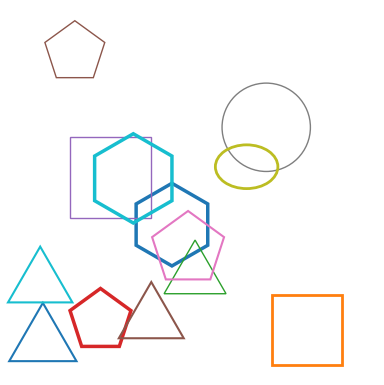[{"shape": "hexagon", "thickness": 2.5, "radius": 0.54, "center": [0.447, 0.417]}, {"shape": "triangle", "thickness": 1.5, "radius": 0.5, "center": [0.111, 0.112]}, {"shape": "square", "thickness": 2, "radius": 0.46, "center": [0.797, 0.142]}, {"shape": "triangle", "thickness": 1, "radius": 0.46, "center": [0.507, 0.284]}, {"shape": "pentagon", "thickness": 2.5, "radius": 0.42, "center": [0.261, 0.168]}, {"shape": "square", "thickness": 1, "radius": 0.52, "center": [0.287, 0.538]}, {"shape": "triangle", "thickness": 1.5, "radius": 0.49, "center": [0.393, 0.17]}, {"shape": "pentagon", "thickness": 1, "radius": 0.41, "center": [0.194, 0.864]}, {"shape": "pentagon", "thickness": 1.5, "radius": 0.49, "center": [0.488, 0.354]}, {"shape": "circle", "thickness": 1, "radius": 0.57, "center": [0.691, 0.669]}, {"shape": "oval", "thickness": 2, "radius": 0.41, "center": [0.641, 0.567]}, {"shape": "triangle", "thickness": 1.5, "radius": 0.48, "center": [0.104, 0.263]}, {"shape": "hexagon", "thickness": 2.5, "radius": 0.58, "center": [0.346, 0.537]}]